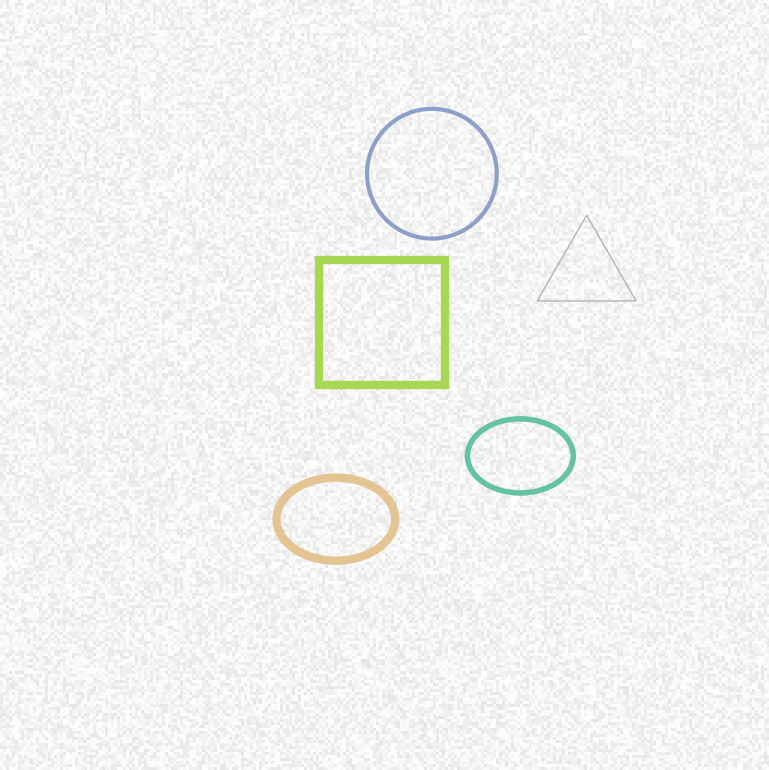[{"shape": "oval", "thickness": 2, "radius": 0.34, "center": [0.676, 0.408]}, {"shape": "circle", "thickness": 1.5, "radius": 0.42, "center": [0.561, 0.774]}, {"shape": "square", "thickness": 3, "radius": 0.41, "center": [0.496, 0.581]}, {"shape": "oval", "thickness": 3, "radius": 0.39, "center": [0.436, 0.326]}, {"shape": "triangle", "thickness": 0.5, "radius": 0.37, "center": [0.762, 0.646]}]